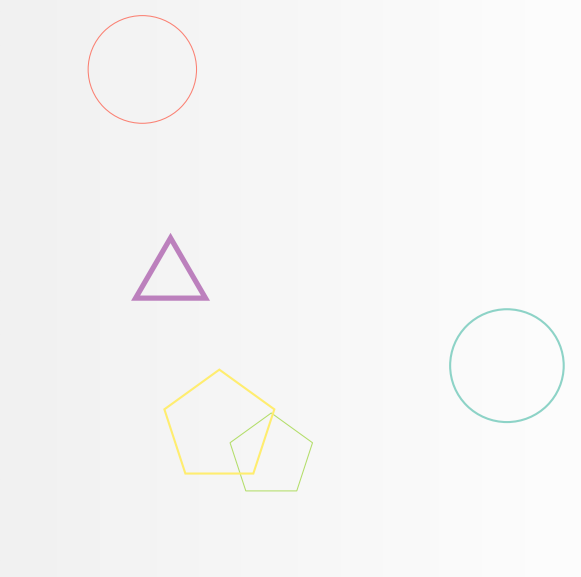[{"shape": "circle", "thickness": 1, "radius": 0.49, "center": [0.872, 0.366]}, {"shape": "circle", "thickness": 0.5, "radius": 0.47, "center": [0.245, 0.879]}, {"shape": "pentagon", "thickness": 0.5, "radius": 0.37, "center": [0.467, 0.209]}, {"shape": "triangle", "thickness": 2.5, "radius": 0.35, "center": [0.293, 0.518]}, {"shape": "pentagon", "thickness": 1, "radius": 0.5, "center": [0.377, 0.26]}]